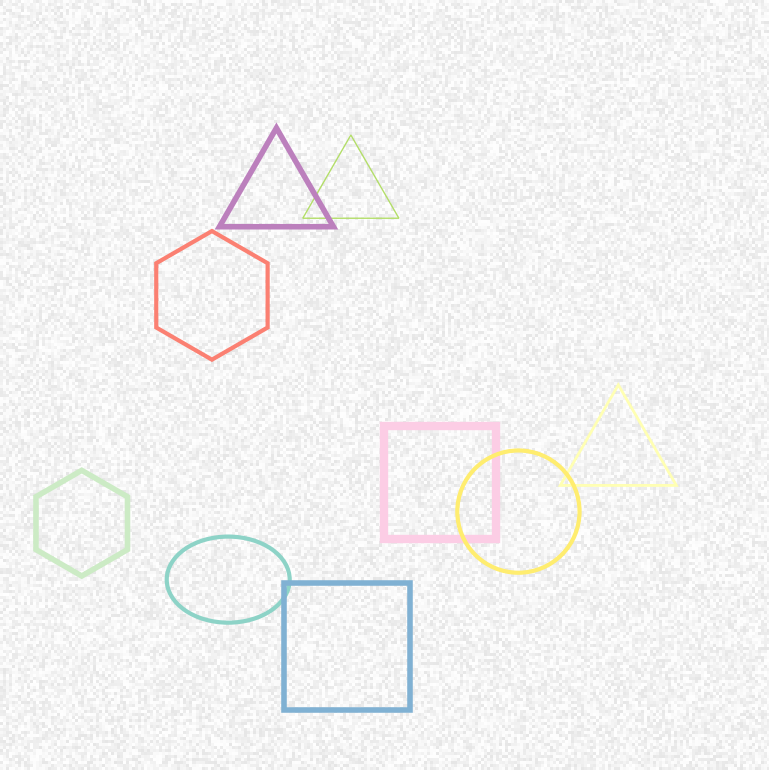[{"shape": "oval", "thickness": 1.5, "radius": 0.4, "center": [0.296, 0.247]}, {"shape": "triangle", "thickness": 1, "radius": 0.44, "center": [0.803, 0.413]}, {"shape": "hexagon", "thickness": 1.5, "radius": 0.42, "center": [0.275, 0.616]}, {"shape": "square", "thickness": 2, "radius": 0.41, "center": [0.451, 0.161]}, {"shape": "triangle", "thickness": 0.5, "radius": 0.36, "center": [0.456, 0.753]}, {"shape": "square", "thickness": 3, "radius": 0.37, "center": [0.571, 0.373]}, {"shape": "triangle", "thickness": 2, "radius": 0.43, "center": [0.359, 0.748]}, {"shape": "hexagon", "thickness": 2, "radius": 0.34, "center": [0.106, 0.321]}, {"shape": "circle", "thickness": 1.5, "radius": 0.4, "center": [0.673, 0.336]}]